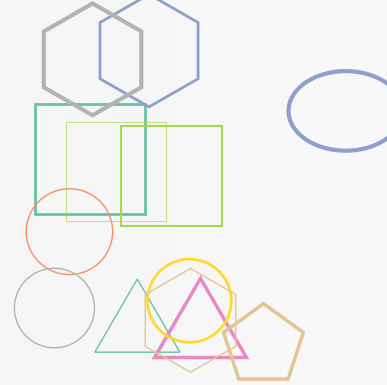[{"shape": "triangle", "thickness": 1, "radius": 0.63, "center": [0.354, 0.149]}, {"shape": "square", "thickness": 2, "radius": 0.71, "center": [0.232, 0.587]}, {"shape": "circle", "thickness": 1, "radius": 0.56, "center": [0.179, 0.398]}, {"shape": "oval", "thickness": 3, "radius": 0.74, "center": [0.892, 0.712]}, {"shape": "hexagon", "thickness": 2, "radius": 0.73, "center": [0.385, 0.868]}, {"shape": "triangle", "thickness": 2.5, "radius": 0.68, "center": [0.517, 0.14]}, {"shape": "square", "thickness": 0.5, "radius": 0.64, "center": [0.299, 0.554]}, {"shape": "square", "thickness": 1.5, "radius": 0.65, "center": [0.443, 0.542]}, {"shape": "circle", "thickness": 2, "radius": 0.54, "center": [0.489, 0.219]}, {"shape": "pentagon", "thickness": 2.5, "radius": 0.54, "center": [0.68, 0.103]}, {"shape": "hexagon", "thickness": 1, "radius": 0.67, "center": [0.492, 0.168]}, {"shape": "hexagon", "thickness": 3, "radius": 0.73, "center": [0.239, 0.846]}, {"shape": "circle", "thickness": 1, "radius": 0.52, "center": [0.14, 0.2]}]